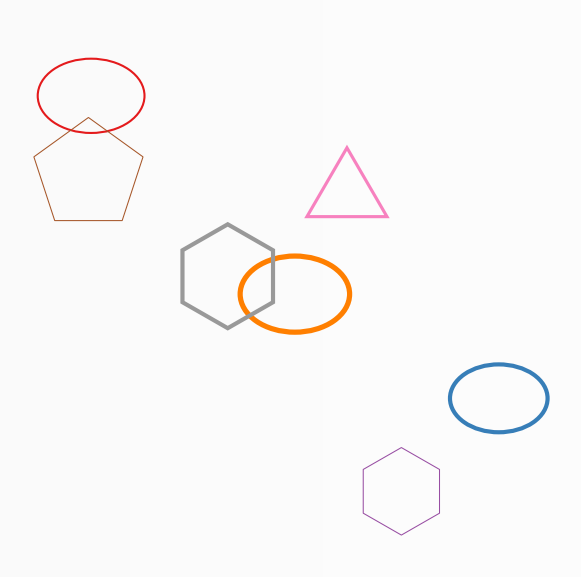[{"shape": "oval", "thickness": 1, "radius": 0.46, "center": [0.157, 0.833]}, {"shape": "oval", "thickness": 2, "radius": 0.42, "center": [0.858, 0.309]}, {"shape": "hexagon", "thickness": 0.5, "radius": 0.38, "center": [0.691, 0.148]}, {"shape": "oval", "thickness": 2.5, "radius": 0.47, "center": [0.507, 0.49]}, {"shape": "pentagon", "thickness": 0.5, "radius": 0.49, "center": [0.152, 0.697]}, {"shape": "triangle", "thickness": 1.5, "radius": 0.4, "center": [0.597, 0.664]}, {"shape": "hexagon", "thickness": 2, "radius": 0.45, "center": [0.392, 0.521]}]